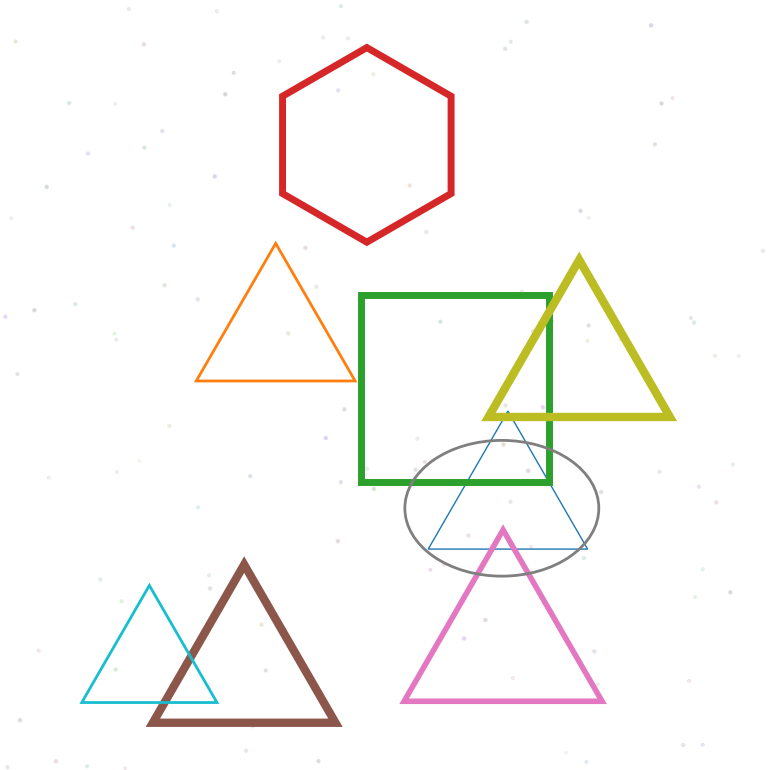[{"shape": "triangle", "thickness": 0.5, "radius": 0.6, "center": [0.66, 0.347]}, {"shape": "triangle", "thickness": 1, "radius": 0.6, "center": [0.358, 0.565]}, {"shape": "square", "thickness": 2.5, "radius": 0.61, "center": [0.591, 0.495]}, {"shape": "hexagon", "thickness": 2.5, "radius": 0.63, "center": [0.476, 0.812]}, {"shape": "triangle", "thickness": 3, "radius": 0.68, "center": [0.317, 0.13]}, {"shape": "triangle", "thickness": 2, "radius": 0.74, "center": [0.653, 0.163]}, {"shape": "oval", "thickness": 1, "radius": 0.63, "center": [0.652, 0.34]}, {"shape": "triangle", "thickness": 3, "radius": 0.68, "center": [0.752, 0.526]}, {"shape": "triangle", "thickness": 1, "radius": 0.51, "center": [0.194, 0.138]}]